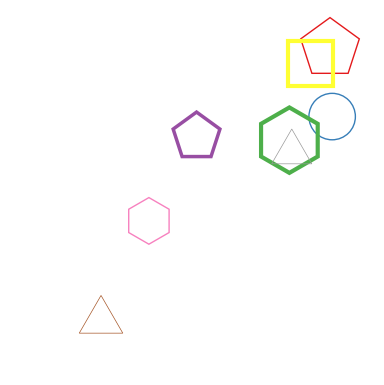[{"shape": "pentagon", "thickness": 1, "radius": 0.4, "center": [0.857, 0.874]}, {"shape": "circle", "thickness": 1, "radius": 0.3, "center": [0.863, 0.697]}, {"shape": "hexagon", "thickness": 3, "radius": 0.42, "center": [0.752, 0.636]}, {"shape": "pentagon", "thickness": 2.5, "radius": 0.32, "center": [0.511, 0.645]}, {"shape": "square", "thickness": 3, "radius": 0.29, "center": [0.805, 0.836]}, {"shape": "triangle", "thickness": 0.5, "radius": 0.33, "center": [0.262, 0.167]}, {"shape": "hexagon", "thickness": 1, "radius": 0.3, "center": [0.387, 0.426]}, {"shape": "triangle", "thickness": 0.5, "radius": 0.3, "center": [0.758, 0.605]}]